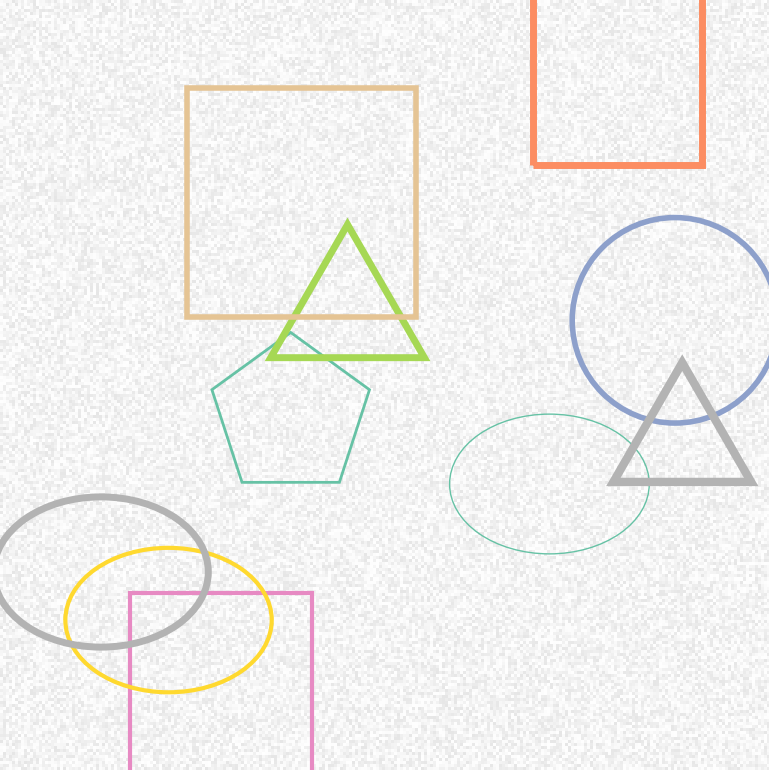[{"shape": "oval", "thickness": 0.5, "radius": 0.65, "center": [0.714, 0.371]}, {"shape": "pentagon", "thickness": 1, "radius": 0.54, "center": [0.378, 0.461]}, {"shape": "square", "thickness": 2.5, "radius": 0.55, "center": [0.802, 0.895]}, {"shape": "circle", "thickness": 2, "radius": 0.67, "center": [0.877, 0.584]}, {"shape": "square", "thickness": 1.5, "radius": 0.59, "center": [0.287, 0.112]}, {"shape": "triangle", "thickness": 2.5, "radius": 0.58, "center": [0.451, 0.593]}, {"shape": "oval", "thickness": 1.5, "radius": 0.67, "center": [0.219, 0.195]}, {"shape": "square", "thickness": 2, "radius": 0.74, "center": [0.392, 0.737]}, {"shape": "oval", "thickness": 2.5, "radius": 0.7, "center": [0.131, 0.257]}, {"shape": "triangle", "thickness": 3, "radius": 0.52, "center": [0.886, 0.426]}]